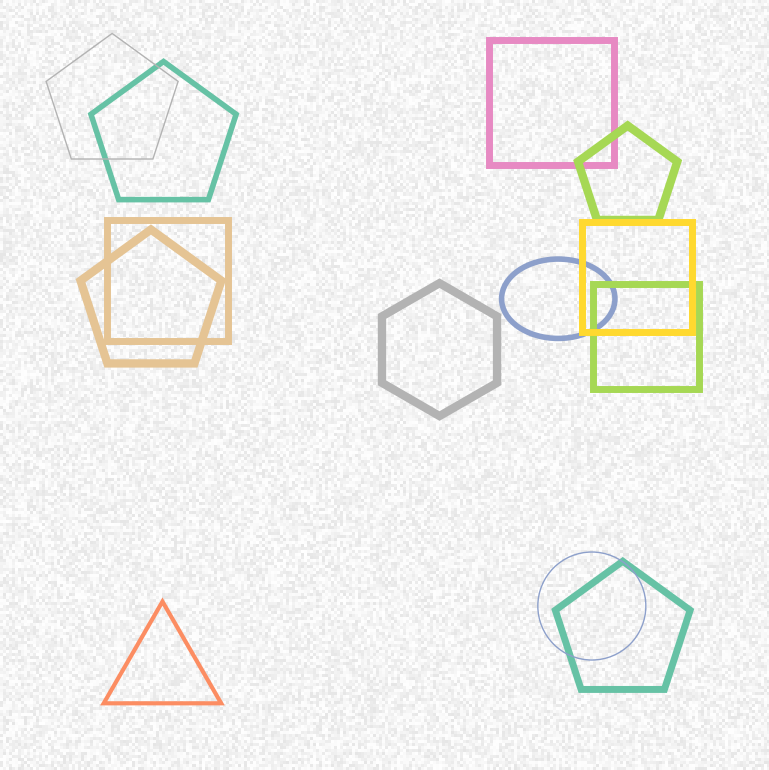[{"shape": "pentagon", "thickness": 2.5, "radius": 0.46, "center": [0.809, 0.179]}, {"shape": "pentagon", "thickness": 2, "radius": 0.5, "center": [0.212, 0.821]}, {"shape": "triangle", "thickness": 1.5, "radius": 0.44, "center": [0.211, 0.131]}, {"shape": "circle", "thickness": 0.5, "radius": 0.35, "center": [0.769, 0.213]}, {"shape": "oval", "thickness": 2, "radius": 0.37, "center": [0.725, 0.612]}, {"shape": "square", "thickness": 2.5, "radius": 0.41, "center": [0.716, 0.867]}, {"shape": "pentagon", "thickness": 3, "radius": 0.34, "center": [0.815, 0.769]}, {"shape": "square", "thickness": 2.5, "radius": 0.34, "center": [0.84, 0.563]}, {"shape": "square", "thickness": 2.5, "radius": 0.36, "center": [0.827, 0.641]}, {"shape": "pentagon", "thickness": 3, "radius": 0.48, "center": [0.196, 0.606]}, {"shape": "square", "thickness": 2.5, "radius": 0.39, "center": [0.217, 0.636]}, {"shape": "pentagon", "thickness": 0.5, "radius": 0.45, "center": [0.146, 0.866]}, {"shape": "hexagon", "thickness": 3, "radius": 0.43, "center": [0.571, 0.546]}]